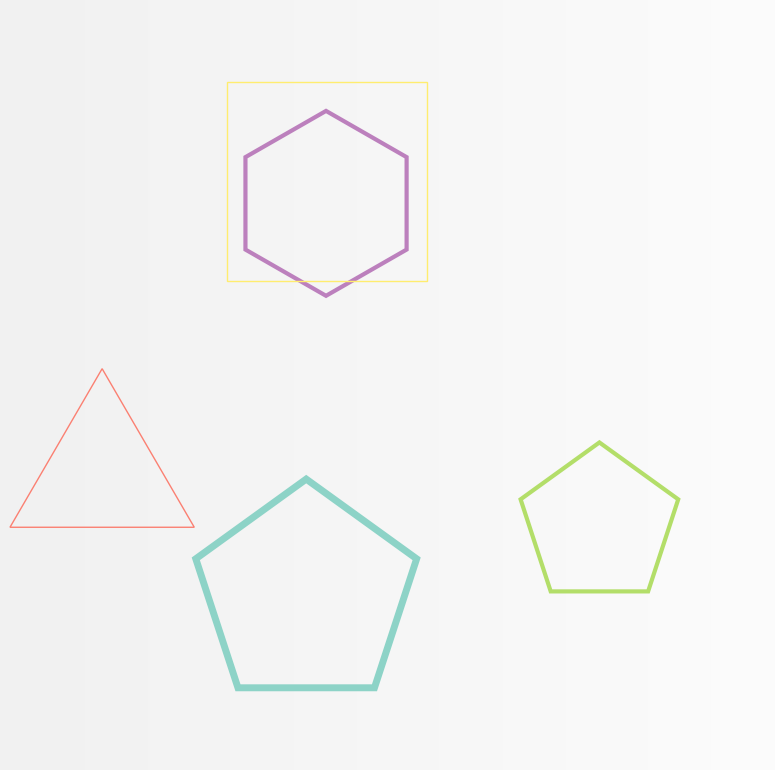[{"shape": "pentagon", "thickness": 2.5, "radius": 0.75, "center": [0.395, 0.228]}, {"shape": "triangle", "thickness": 0.5, "radius": 0.69, "center": [0.132, 0.384]}, {"shape": "pentagon", "thickness": 1.5, "radius": 0.53, "center": [0.773, 0.318]}, {"shape": "hexagon", "thickness": 1.5, "radius": 0.6, "center": [0.421, 0.736]}, {"shape": "square", "thickness": 0.5, "radius": 0.65, "center": [0.422, 0.764]}]